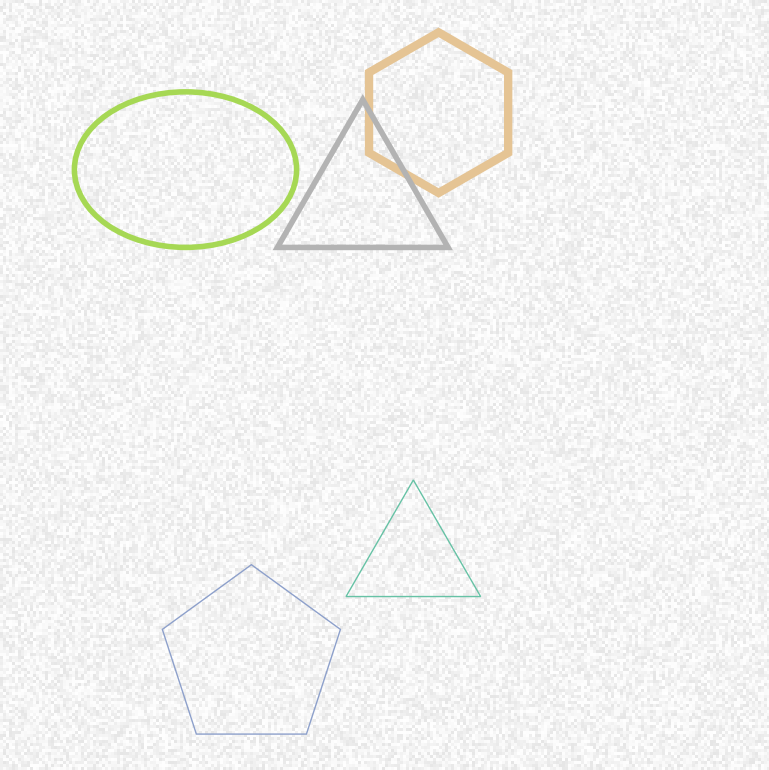[{"shape": "triangle", "thickness": 0.5, "radius": 0.5, "center": [0.537, 0.276]}, {"shape": "pentagon", "thickness": 0.5, "radius": 0.61, "center": [0.326, 0.145]}, {"shape": "oval", "thickness": 2, "radius": 0.72, "center": [0.241, 0.78]}, {"shape": "hexagon", "thickness": 3, "radius": 0.52, "center": [0.57, 0.854]}, {"shape": "triangle", "thickness": 2, "radius": 0.64, "center": [0.471, 0.743]}]